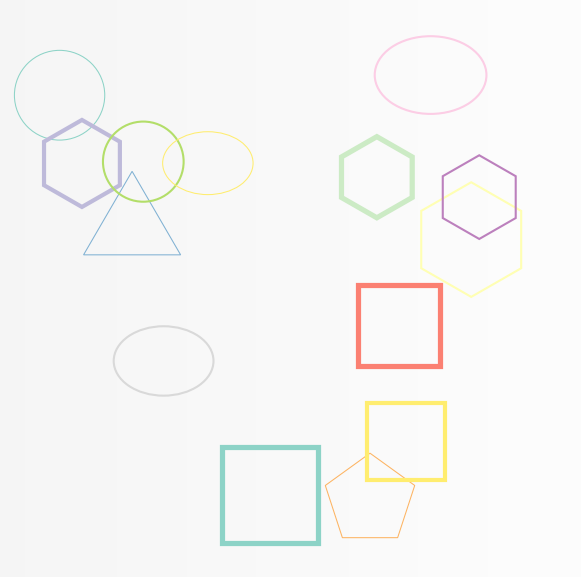[{"shape": "circle", "thickness": 0.5, "radius": 0.39, "center": [0.103, 0.834]}, {"shape": "square", "thickness": 2.5, "radius": 0.41, "center": [0.465, 0.142]}, {"shape": "hexagon", "thickness": 1, "radius": 0.5, "center": [0.811, 0.584]}, {"shape": "hexagon", "thickness": 2, "radius": 0.38, "center": [0.141, 0.716]}, {"shape": "square", "thickness": 2.5, "radius": 0.35, "center": [0.687, 0.436]}, {"shape": "triangle", "thickness": 0.5, "radius": 0.48, "center": [0.227, 0.606]}, {"shape": "pentagon", "thickness": 0.5, "radius": 0.4, "center": [0.637, 0.134]}, {"shape": "circle", "thickness": 1, "radius": 0.35, "center": [0.247, 0.719]}, {"shape": "oval", "thickness": 1, "radius": 0.48, "center": [0.741, 0.869]}, {"shape": "oval", "thickness": 1, "radius": 0.43, "center": [0.281, 0.374]}, {"shape": "hexagon", "thickness": 1, "radius": 0.36, "center": [0.824, 0.658]}, {"shape": "hexagon", "thickness": 2.5, "radius": 0.35, "center": [0.648, 0.692]}, {"shape": "oval", "thickness": 0.5, "radius": 0.39, "center": [0.358, 0.717]}, {"shape": "square", "thickness": 2, "radius": 0.33, "center": [0.699, 0.235]}]